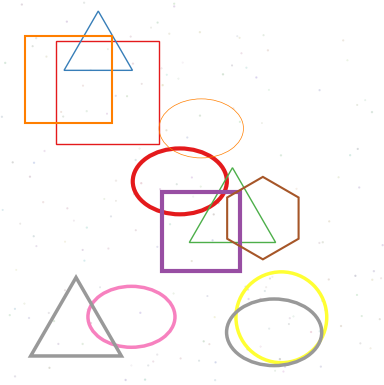[{"shape": "oval", "thickness": 3, "radius": 0.61, "center": [0.467, 0.529]}, {"shape": "square", "thickness": 1, "radius": 0.67, "center": [0.279, 0.759]}, {"shape": "triangle", "thickness": 1, "radius": 0.51, "center": [0.255, 0.869]}, {"shape": "triangle", "thickness": 1, "radius": 0.65, "center": [0.604, 0.435]}, {"shape": "square", "thickness": 3, "radius": 0.51, "center": [0.522, 0.398]}, {"shape": "square", "thickness": 1.5, "radius": 0.56, "center": [0.178, 0.793]}, {"shape": "oval", "thickness": 0.5, "radius": 0.55, "center": [0.523, 0.667]}, {"shape": "circle", "thickness": 2.5, "radius": 0.59, "center": [0.731, 0.176]}, {"shape": "hexagon", "thickness": 1.5, "radius": 0.54, "center": [0.683, 0.433]}, {"shape": "oval", "thickness": 2.5, "radius": 0.57, "center": [0.341, 0.177]}, {"shape": "triangle", "thickness": 2.5, "radius": 0.68, "center": [0.197, 0.143]}, {"shape": "oval", "thickness": 2.5, "radius": 0.62, "center": [0.712, 0.137]}]